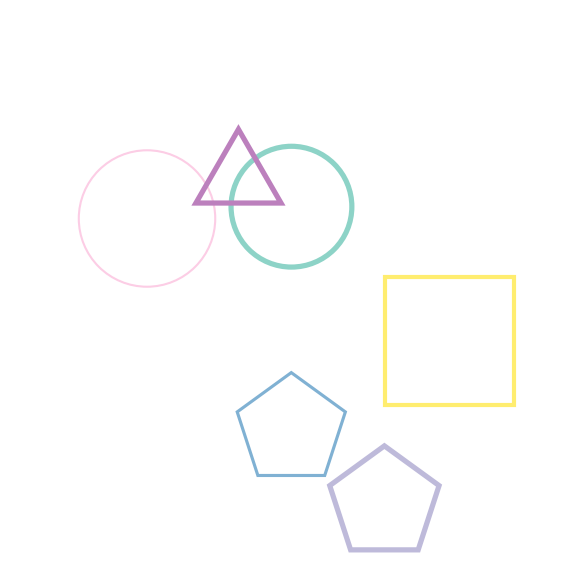[{"shape": "circle", "thickness": 2.5, "radius": 0.52, "center": [0.505, 0.641]}, {"shape": "pentagon", "thickness": 2.5, "radius": 0.5, "center": [0.666, 0.128]}, {"shape": "pentagon", "thickness": 1.5, "radius": 0.49, "center": [0.504, 0.255]}, {"shape": "circle", "thickness": 1, "radius": 0.59, "center": [0.255, 0.621]}, {"shape": "triangle", "thickness": 2.5, "radius": 0.43, "center": [0.413, 0.69]}, {"shape": "square", "thickness": 2, "radius": 0.56, "center": [0.779, 0.409]}]